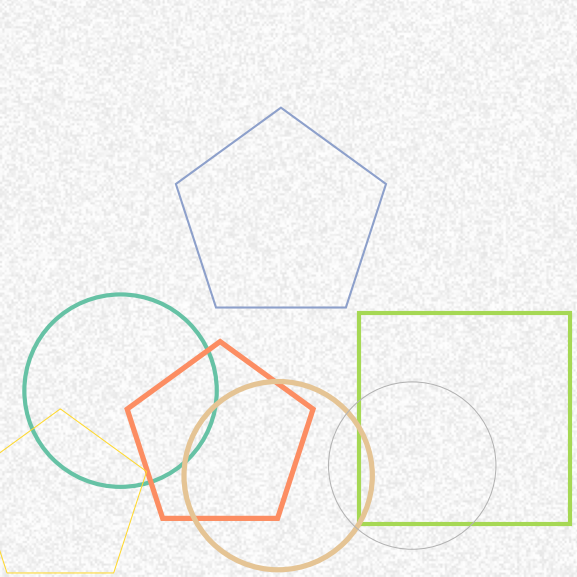[{"shape": "circle", "thickness": 2, "radius": 0.83, "center": [0.209, 0.323]}, {"shape": "pentagon", "thickness": 2.5, "radius": 0.85, "center": [0.381, 0.238]}, {"shape": "pentagon", "thickness": 1, "radius": 0.96, "center": [0.486, 0.621]}, {"shape": "square", "thickness": 2, "radius": 0.91, "center": [0.805, 0.275]}, {"shape": "pentagon", "thickness": 0.5, "radius": 0.79, "center": [0.104, 0.134]}, {"shape": "circle", "thickness": 2.5, "radius": 0.82, "center": [0.482, 0.176]}, {"shape": "circle", "thickness": 0.5, "radius": 0.72, "center": [0.714, 0.193]}]